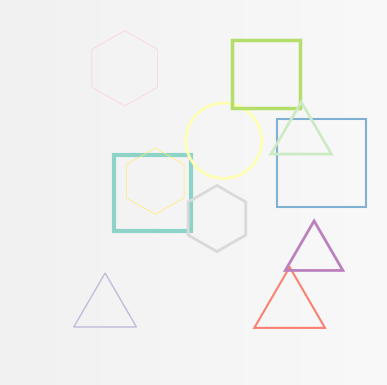[{"shape": "square", "thickness": 3, "radius": 0.49, "center": [0.393, 0.5]}, {"shape": "circle", "thickness": 2, "radius": 0.49, "center": [0.577, 0.635]}, {"shape": "triangle", "thickness": 1, "radius": 0.47, "center": [0.271, 0.197]}, {"shape": "triangle", "thickness": 1.5, "radius": 0.53, "center": [0.747, 0.201]}, {"shape": "square", "thickness": 1.5, "radius": 0.57, "center": [0.829, 0.577]}, {"shape": "square", "thickness": 2.5, "radius": 0.44, "center": [0.688, 0.808]}, {"shape": "hexagon", "thickness": 0.5, "radius": 0.49, "center": [0.322, 0.823]}, {"shape": "hexagon", "thickness": 2, "radius": 0.43, "center": [0.56, 0.432]}, {"shape": "triangle", "thickness": 2, "radius": 0.43, "center": [0.811, 0.34]}, {"shape": "triangle", "thickness": 2, "radius": 0.45, "center": [0.777, 0.645]}, {"shape": "hexagon", "thickness": 0.5, "radius": 0.43, "center": [0.401, 0.529]}]